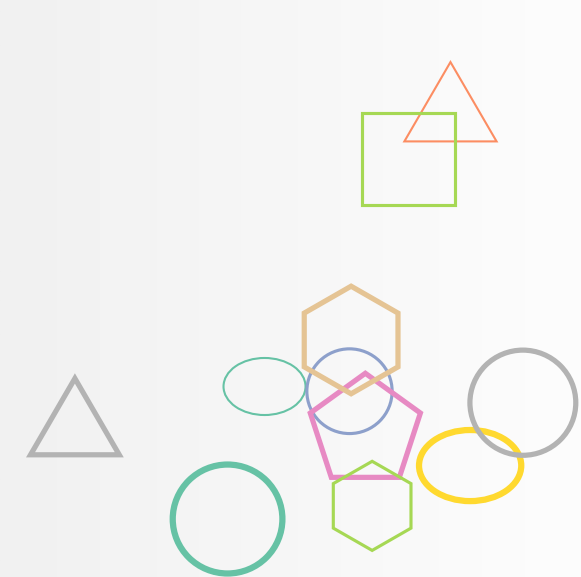[{"shape": "oval", "thickness": 1, "radius": 0.35, "center": [0.455, 0.33]}, {"shape": "circle", "thickness": 3, "radius": 0.47, "center": [0.392, 0.1]}, {"shape": "triangle", "thickness": 1, "radius": 0.46, "center": [0.775, 0.8]}, {"shape": "circle", "thickness": 1.5, "radius": 0.37, "center": [0.601, 0.322]}, {"shape": "pentagon", "thickness": 2.5, "radius": 0.5, "center": [0.629, 0.253]}, {"shape": "square", "thickness": 1.5, "radius": 0.4, "center": [0.703, 0.724]}, {"shape": "hexagon", "thickness": 1.5, "radius": 0.39, "center": [0.64, 0.123]}, {"shape": "oval", "thickness": 3, "radius": 0.44, "center": [0.809, 0.193]}, {"shape": "hexagon", "thickness": 2.5, "radius": 0.47, "center": [0.604, 0.41]}, {"shape": "circle", "thickness": 2.5, "radius": 0.46, "center": [0.9, 0.302]}, {"shape": "triangle", "thickness": 2.5, "radius": 0.44, "center": [0.129, 0.256]}]